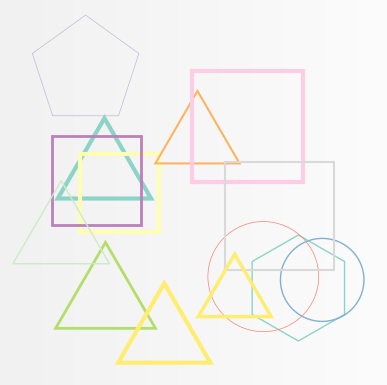[{"shape": "triangle", "thickness": 3, "radius": 0.7, "center": [0.27, 0.554]}, {"shape": "hexagon", "thickness": 1, "radius": 0.69, "center": [0.77, 0.252]}, {"shape": "square", "thickness": 3, "radius": 0.51, "center": [0.308, 0.499]}, {"shape": "pentagon", "thickness": 0.5, "radius": 0.72, "center": [0.221, 0.816]}, {"shape": "circle", "thickness": 0.5, "radius": 0.71, "center": [0.679, 0.282]}, {"shape": "circle", "thickness": 1, "radius": 0.54, "center": [0.831, 0.273]}, {"shape": "triangle", "thickness": 1.5, "radius": 0.63, "center": [0.51, 0.638]}, {"shape": "triangle", "thickness": 2, "radius": 0.74, "center": [0.272, 0.222]}, {"shape": "square", "thickness": 3, "radius": 0.72, "center": [0.639, 0.671]}, {"shape": "square", "thickness": 1.5, "radius": 0.7, "center": [0.721, 0.439]}, {"shape": "square", "thickness": 2, "radius": 0.58, "center": [0.249, 0.53]}, {"shape": "triangle", "thickness": 1, "radius": 0.72, "center": [0.158, 0.387]}, {"shape": "triangle", "thickness": 2.5, "radius": 0.54, "center": [0.606, 0.232]}, {"shape": "triangle", "thickness": 3, "radius": 0.69, "center": [0.424, 0.127]}]